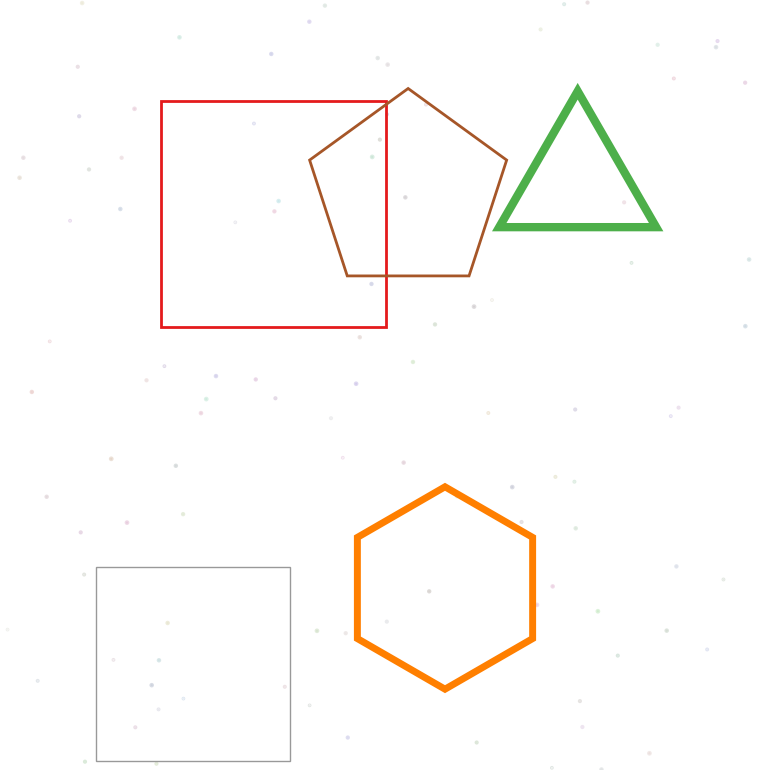[{"shape": "square", "thickness": 1, "radius": 0.73, "center": [0.355, 0.722]}, {"shape": "triangle", "thickness": 3, "radius": 0.59, "center": [0.75, 0.764]}, {"shape": "hexagon", "thickness": 2.5, "radius": 0.66, "center": [0.578, 0.236]}, {"shape": "pentagon", "thickness": 1, "radius": 0.67, "center": [0.53, 0.751]}, {"shape": "square", "thickness": 0.5, "radius": 0.63, "center": [0.251, 0.138]}]